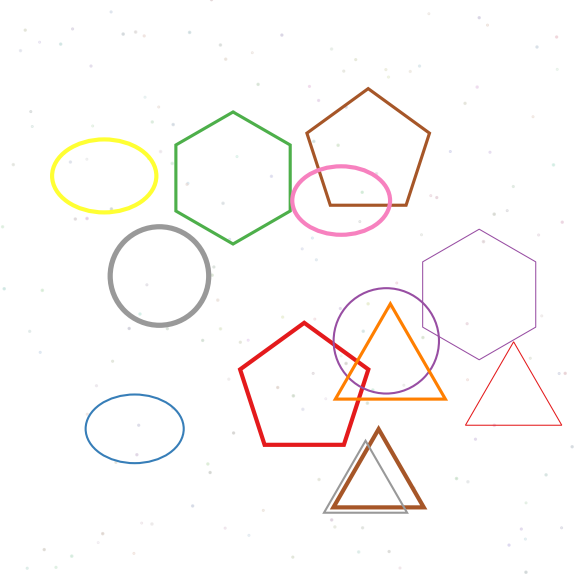[{"shape": "pentagon", "thickness": 2, "radius": 0.58, "center": [0.527, 0.323]}, {"shape": "triangle", "thickness": 0.5, "radius": 0.48, "center": [0.889, 0.311]}, {"shape": "oval", "thickness": 1, "radius": 0.42, "center": [0.233, 0.257]}, {"shape": "hexagon", "thickness": 1.5, "radius": 0.57, "center": [0.404, 0.691]}, {"shape": "circle", "thickness": 1, "radius": 0.46, "center": [0.669, 0.409]}, {"shape": "hexagon", "thickness": 0.5, "radius": 0.57, "center": [0.83, 0.489]}, {"shape": "triangle", "thickness": 1.5, "radius": 0.55, "center": [0.676, 0.363]}, {"shape": "oval", "thickness": 2, "radius": 0.45, "center": [0.18, 0.695]}, {"shape": "triangle", "thickness": 2, "radius": 0.45, "center": [0.656, 0.166]}, {"shape": "pentagon", "thickness": 1.5, "radius": 0.56, "center": [0.638, 0.734]}, {"shape": "oval", "thickness": 2, "radius": 0.42, "center": [0.591, 0.652]}, {"shape": "circle", "thickness": 2.5, "radius": 0.43, "center": [0.276, 0.521]}, {"shape": "triangle", "thickness": 1, "radius": 0.42, "center": [0.633, 0.153]}]